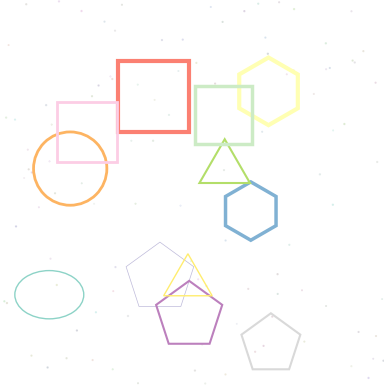[{"shape": "oval", "thickness": 1, "radius": 0.45, "center": [0.128, 0.235]}, {"shape": "hexagon", "thickness": 3, "radius": 0.44, "center": [0.697, 0.763]}, {"shape": "pentagon", "thickness": 0.5, "radius": 0.46, "center": [0.415, 0.279]}, {"shape": "square", "thickness": 3, "radius": 0.46, "center": [0.399, 0.749]}, {"shape": "hexagon", "thickness": 2.5, "radius": 0.38, "center": [0.651, 0.452]}, {"shape": "circle", "thickness": 2, "radius": 0.48, "center": [0.182, 0.562]}, {"shape": "triangle", "thickness": 1.5, "radius": 0.38, "center": [0.584, 0.563]}, {"shape": "square", "thickness": 2, "radius": 0.39, "center": [0.226, 0.658]}, {"shape": "pentagon", "thickness": 1.5, "radius": 0.4, "center": [0.704, 0.106]}, {"shape": "pentagon", "thickness": 1.5, "radius": 0.45, "center": [0.491, 0.18]}, {"shape": "square", "thickness": 2.5, "radius": 0.38, "center": [0.581, 0.701]}, {"shape": "triangle", "thickness": 1, "radius": 0.36, "center": [0.488, 0.268]}]